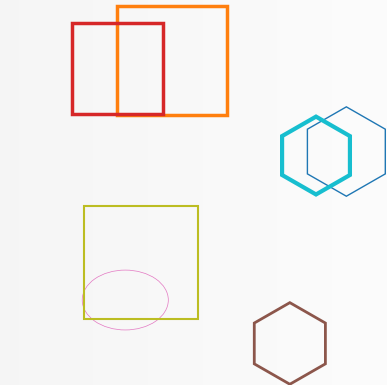[{"shape": "hexagon", "thickness": 1, "radius": 0.58, "center": [0.894, 0.606]}, {"shape": "square", "thickness": 2.5, "radius": 0.7, "center": [0.444, 0.842]}, {"shape": "square", "thickness": 2.5, "radius": 0.59, "center": [0.303, 0.822]}, {"shape": "hexagon", "thickness": 2, "radius": 0.53, "center": [0.748, 0.108]}, {"shape": "oval", "thickness": 0.5, "radius": 0.56, "center": [0.323, 0.221]}, {"shape": "square", "thickness": 1.5, "radius": 0.73, "center": [0.364, 0.319]}, {"shape": "hexagon", "thickness": 3, "radius": 0.51, "center": [0.816, 0.596]}]